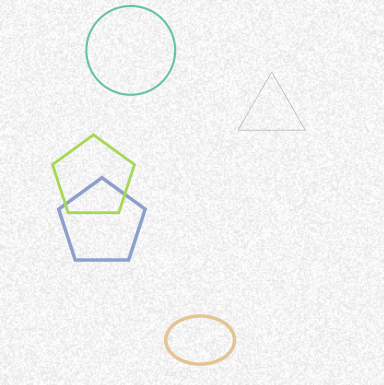[{"shape": "circle", "thickness": 1.5, "radius": 0.58, "center": [0.34, 0.869]}, {"shape": "pentagon", "thickness": 2.5, "radius": 0.59, "center": [0.265, 0.42]}, {"shape": "pentagon", "thickness": 2, "radius": 0.56, "center": [0.243, 0.538]}, {"shape": "oval", "thickness": 2.5, "radius": 0.45, "center": [0.52, 0.117]}, {"shape": "triangle", "thickness": 0.5, "radius": 0.5, "center": [0.706, 0.712]}]